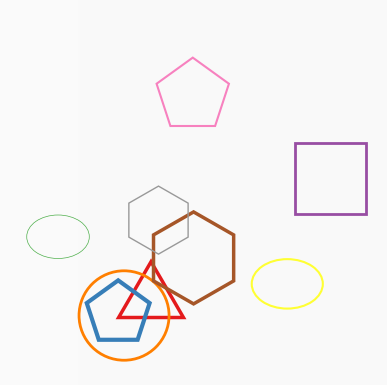[{"shape": "triangle", "thickness": 2.5, "radius": 0.48, "center": [0.39, 0.224]}, {"shape": "pentagon", "thickness": 3, "radius": 0.43, "center": [0.305, 0.186]}, {"shape": "oval", "thickness": 0.5, "radius": 0.4, "center": [0.15, 0.385]}, {"shape": "square", "thickness": 2, "radius": 0.45, "center": [0.853, 0.536]}, {"shape": "circle", "thickness": 2, "radius": 0.58, "center": [0.32, 0.18]}, {"shape": "oval", "thickness": 1.5, "radius": 0.46, "center": [0.741, 0.263]}, {"shape": "hexagon", "thickness": 2.5, "radius": 0.6, "center": [0.5, 0.33]}, {"shape": "pentagon", "thickness": 1.5, "radius": 0.49, "center": [0.497, 0.752]}, {"shape": "hexagon", "thickness": 1, "radius": 0.44, "center": [0.409, 0.428]}]